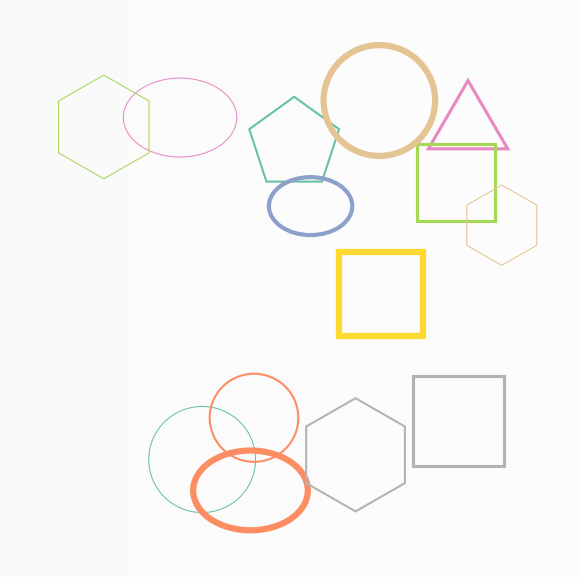[{"shape": "pentagon", "thickness": 1, "radius": 0.41, "center": [0.506, 0.75]}, {"shape": "circle", "thickness": 0.5, "radius": 0.46, "center": [0.348, 0.203]}, {"shape": "oval", "thickness": 3, "radius": 0.49, "center": [0.431, 0.15]}, {"shape": "circle", "thickness": 1, "radius": 0.38, "center": [0.437, 0.276]}, {"shape": "oval", "thickness": 2, "radius": 0.36, "center": [0.534, 0.642]}, {"shape": "oval", "thickness": 0.5, "radius": 0.49, "center": [0.31, 0.796]}, {"shape": "triangle", "thickness": 1.5, "radius": 0.39, "center": [0.805, 0.781]}, {"shape": "hexagon", "thickness": 0.5, "radius": 0.45, "center": [0.179, 0.779]}, {"shape": "square", "thickness": 1.5, "radius": 0.34, "center": [0.785, 0.683]}, {"shape": "square", "thickness": 3, "radius": 0.36, "center": [0.656, 0.49]}, {"shape": "hexagon", "thickness": 0.5, "radius": 0.35, "center": [0.863, 0.609]}, {"shape": "circle", "thickness": 3, "radius": 0.48, "center": [0.653, 0.825]}, {"shape": "hexagon", "thickness": 1, "radius": 0.49, "center": [0.612, 0.212]}, {"shape": "square", "thickness": 1.5, "radius": 0.39, "center": [0.788, 0.27]}]